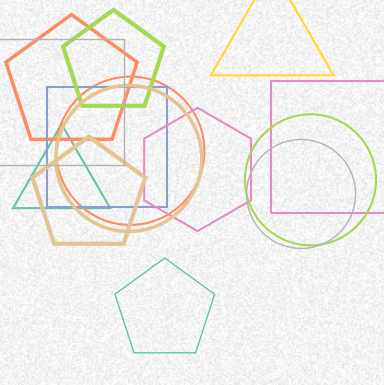[{"shape": "pentagon", "thickness": 1, "radius": 0.68, "center": [0.428, 0.194]}, {"shape": "triangle", "thickness": 1.5, "radius": 0.73, "center": [0.16, 0.532]}, {"shape": "circle", "thickness": 1.5, "radius": 0.96, "center": [0.338, 0.608]}, {"shape": "pentagon", "thickness": 2.5, "radius": 0.9, "center": [0.186, 0.783]}, {"shape": "square", "thickness": 1.5, "radius": 0.78, "center": [0.278, 0.619]}, {"shape": "hexagon", "thickness": 1.5, "radius": 0.8, "center": [0.513, 0.56]}, {"shape": "square", "thickness": 1.5, "radius": 0.86, "center": [0.875, 0.618]}, {"shape": "circle", "thickness": 1.5, "radius": 0.85, "center": [0.806, 0.533]}, {"shape": "pentagon", "thickness": 3, "radius": 0.69, "center": [0.295, 0.837]}, {"shape": "triangle", "thickness": 1.5, "radius": 0.92, "center": [0.707, 0.896]}, {"shape": "circle", "thickness": 2.5, "radius": 0.95, "center": [0.335, 0.588]}, {"shape": "pentagon", "thickness": 3, "radius": 0.77, "center": [0.231, 0.491]}, {"shape": "circle", "thickness": 1, "radius": 0.71, "center": [0.782, 0.496]}, {"shape": "square", "thickness": 1, "radius": 0.82, "center": [0.159, 0.736]}]